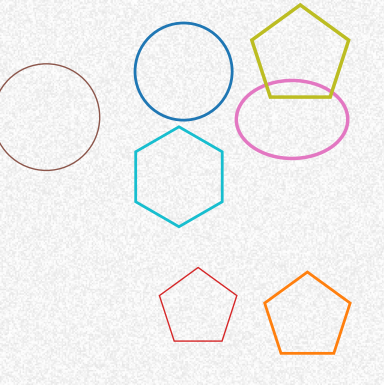[{"shape": "circle", "thickness": 2, "radius": 0.63, "center": [0.477, 0.814]}, {"shape": "pentagon", "thickness": 2, "radius": 0.58, "center": [0.798, 0.177]}, {"shape": "pentagon", "thickness": 1, "radius": 0.53, "center": [0.515, 0.2]}, {"shape": "circle", "thickness": 1, "radius": 0.69, "center": [0.12, 0.696]}, {"shape": "oval", "thickness": 2.5, "radius": 0.72, "center": [0.759, 0.69]}, {"shape": "pentagon", "thickness": 2.5, "radius": 0.66, "center": [0.78, 0.855]}, {"shape": "hexagon", "thickness": 2, "radius": 0.65, "center": [0.465, 0.541]}]